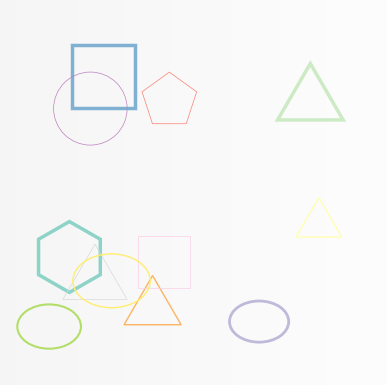[{"shape": "hexagon", "thickness": 2.5, "radius": 0.46, "center": [0.179, 0.333]}, {"shape": "triangle", "thickness": 1, "radius": 0.34, "center": [0.823, 0.418]}, {"shape": "oval", "thickness": 2, "radius": 0.38, "center": [0.669, 0.165]}, {"shape": "pentagon", "thickness": 0.5, "radius": 0.37, "center": [0.437, 0.739]}, {"shape": "square", "thickness": 2.5, "radius": 0.41, "center": [0.267, 0.802]}, {"shape": "triangle", "thickness": 1, "radius": 0.43, "center": [0.394, 0.199]}, {"shape": "oval", "thickness": 1.5, "radius": 0.41, "center": [0.127, 0.152]}, {"shape": "square", "thickness": 0.5, "radius": 0.34, "center": [0.424, 0.319]}, {"shape": "triangle", "thickness": 0.5, "radius": 0.48, "center": [0.245, 0.27]}, {"shape": "circle", "thickness": 0.5, "radius": 0.47, "center": [0.233, 0.718]}, {"shape": "triangle", "thickness": 2.5, "radius": 0.49, "center": [0.801, 0.737]}, {"shape": "oval", "thickness": 1, "radius": 0.5, "center": [0.288, 0.271]}]